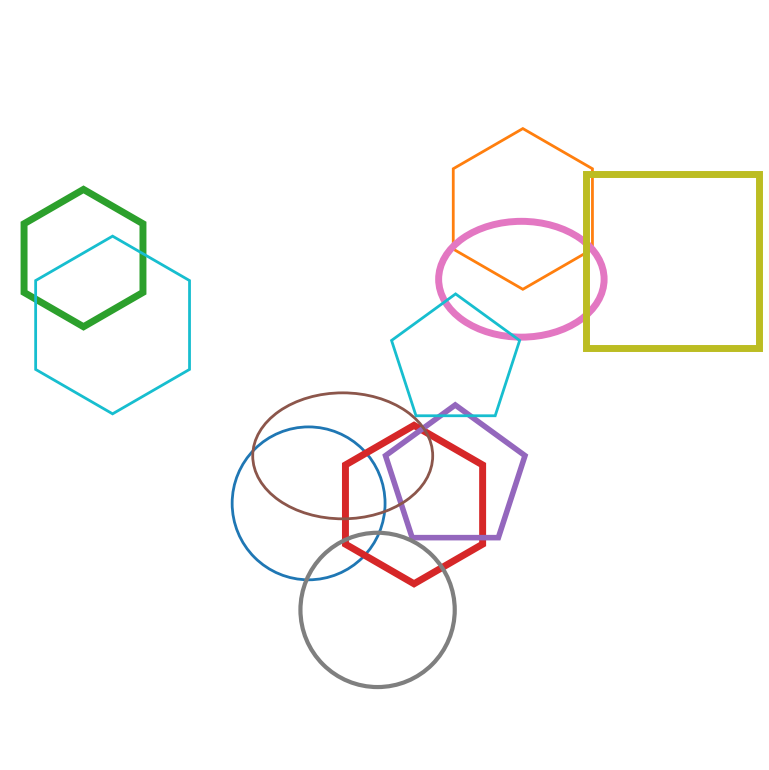[{"shape": "circle", "thickness": 1, "radius": 0.5, "center": [0.401, 0.346]}, {"shape": "hexagon", "thickness": 1, "radius": 0.52, "center": [0.679, 0.729]}, {"shape": "hexagon", "thickness": 2.5, "radius": 0.45, "center": [0.108, 0.665]}, {"shape": "hexagon", "thickness": 2.5, "radius": 0.51, "center": [0.538, 0.345]}, {"shape": "pentagon", "thickness": 2, "radius": 0.48, "center": [0.591, 0.379]}, {"shape": "oval", "thickness": 1, "radius": 0.58, "center": [0.445, 0.408]}, {"shape": "oval", "thickness": 2.5, "radius": 0.54, "center": [0.677, 0.637]}, {"shape": "circle", "thickness": 1.5, "radius": 0.5, "center": [0.49, 0.208]}, {"shape": "square", "thickness": 2.5, "radius": 0.56, "center": [0.873, 0.661]}, {"shape": "hexagon", "thickness": 1, "radius": 0.58, "center": [0.146, 0.578]}, {"shape": "pentagon", "thickness": 1, "radius": 0.44, "center": [0.592, 0.531]}]